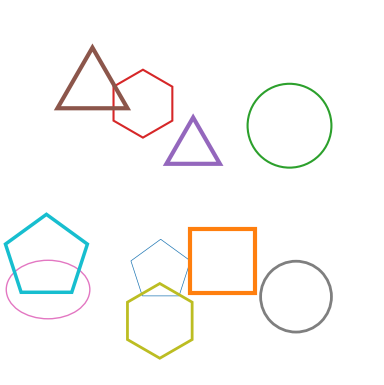[{"shape": "pentagon", "thickness": 0.5, "radius": 0.41, "center": [0.417, 0.297]}, {"shape": "square", "thickness": 3, "radius": 0.42, "center": [0.578, 0.322]}, {"shape": "circle", "thickness": 1.5, "radius": 0.54, "center": [0.752, 0.673]}, {"shape": "hexagon", "thickness": 1.5, "radius": 0.44, "center": [0.371, 0.731]}, {"shape": "triangle", "thickness": 3, "radius": 0.4, "center": [0.502, 0.615]}, {"shape": "triangle", "thickness": 3, "radius": 0.53, "center": [0.24, 0.771]}, {"shape": "oval", "thickness": 1, "radius": 0.54, "center": [0.125, 0.248]}, {"shape": "circle", "thickness": 2, "radius": 0.46, "center": [0.769, 0.229]}, {"shape": "hexagon", "thickness": 2, "radius": 0.49, "center": [0.415, 0.167]}, {"shape": "pentagon", "thickness": 2.5, "radius": 0.56, "center": [0.121, 0.331]}]